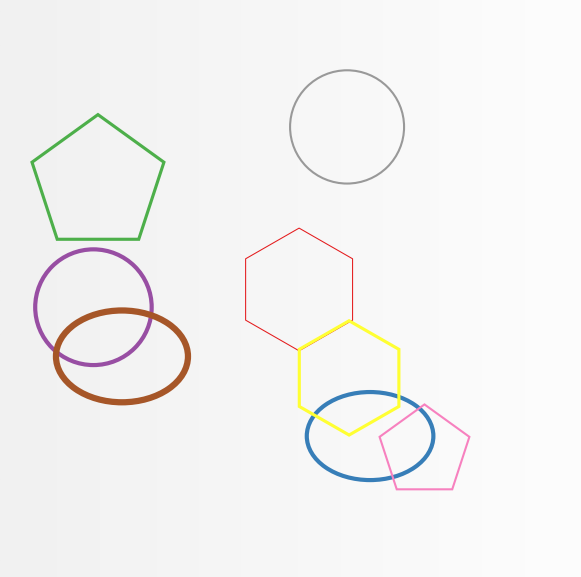[{"shape": "hexagon", "thickness": 0.5, "radius": 0.53, "center": [0.515, 0.498]}, {"shape": "oval", "thickness": 2, "radius": 0.54, "center": [0.637, 0.244]}, {"shape": "pentagon", "thickness": 1.5, "radius": 0.6, "center": [0.169, 0.681]}, {"shape": "circle", "thickness": 2, "radius": 0.5, "center": [0.161, 0.467]}, {"shape": "hexagon", "thickness": 1.5, "radius": 0.49, "center": [0.601, 0.345]}, {"shape": "oval", "thickness": 3, "radius": 0.57, "center": [0.21, 0.382]}, {"shape": "pentagon", "thickness": 1, "radius": 0.41, "center": [0.73, 0.218]}, {"shape": "circle", "thickness": 1, "radius": 0.49, "center": [0.597, 0.779]}]